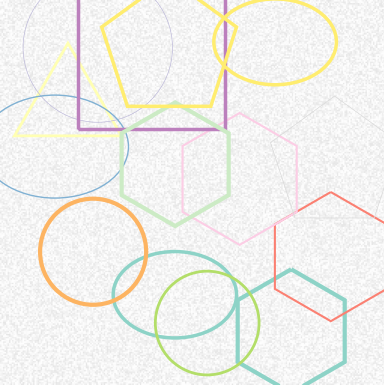[{"shape": "hexagon", "thickness": 3, "radius": 0.8, "center": [0.756, 0.14]}, {"shape": "oval", "thickness": 2.5, "radius": 0.8, "center": [0.454, 0.234]}, {"shape": "triangle", "thickness": 2, "radius": 0.8, "center": [0.176, 0.727]}, {"shape": "circle", "thickness": 0.5, "radius": 0.97, "center": [0.254, 0.876]}, {"shape": "hexagon", "thickness": 1.5, "radius": 0.84, "center": [0.859, 0.334]}, {"shape": "oval", "thickness": 1, "radius": 0.96, "center": [0.143, 0.619]}, {"shape": "circle", "thickness": 3, "radius": 0.69, "center": [0.242, 0.346]}, {"shape": "circle", "thickness": 2, "radius": 0.67, "center": [0.538, 0.161]}, {"shape": "hexagon", "thickness": 1.5, "radius": 0.86, "center": [0.622, 0.535]}, {"shape": "pentagon", "thickness": 0.5, "radius": 0.88, "center": [0.869, 0.575]}, {"shape": "square", "thickness": 2.5, "radius": 0.95, "center": [0.393, 0.857]}, {"shape": "hexagon", "thickness": 3, "radius": 0.8, "center": [0.455, 0.573]}, {"shape": "pentagon", "thickness": 2.5, "radius": 0.92, "center": [0.439, 0.873]}, {"shape": "oval", "thickness": 2.5, "radius": 0.8, "center": [0.715, 0.891]}]